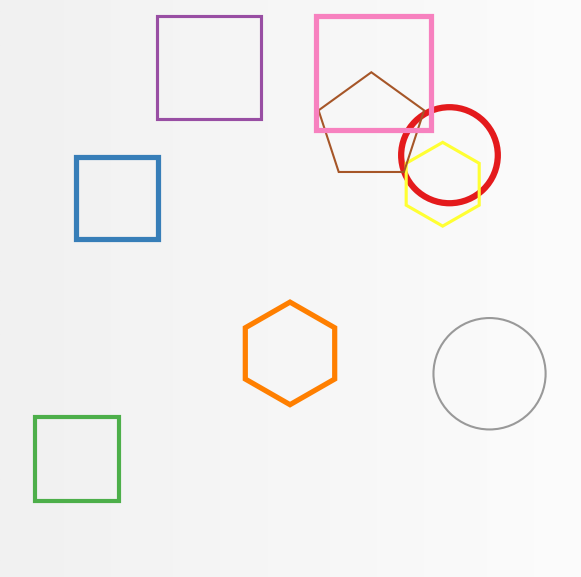[{"shape": "circle", "thickness": 3, "radius": 0.42, "center": [0.773, 0.73]}, {"shape": "square", "thickness": 2.5, "radius": 0.36, "center": [0.201, 0.656]}, {"shape": "square", "thickness": 2, "radius": 0.36, "center": [0.132, 0.204]}, {"shape": "square", "thickness": 1.5, "radius": 0.45, "center": [0.36, 0.882]}, {"shape": "hexagon", "thickness": 2.5, "radius": 0.44, "center": [0.499, 0.387]}, {"shape": "hexagon", "thickness": 1.5, "radius": 0.36, "center": [0.762, 0.68]}, {"shape": "pentagon", "thickness": 1, "radius": 0.48, "center": [0.639, 0.779]}, {"shape": "square", "thickness": 2.5, "radius": 0.49, "center": [0.643, 0.873]}, {"shape": "circle", "thickness": 1, "radius": 0.48, "center": [0.842, 0.352]}]